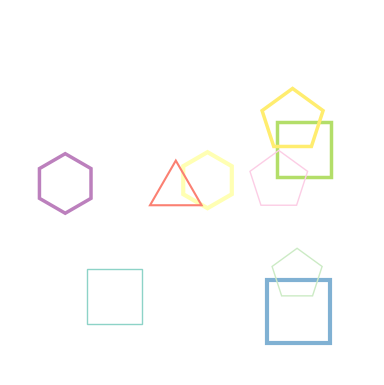[{"shape": "square", "thickness": 1, "radius": 0.36, "center": [0.297, 0.229]}, {"shape": "hexagon", "thickness": 3, "radius": 0.36, "center": [0.539, 0.532]}, {"shape": "triangle", "thickness": 1.5, "radius": 0.39, "center": [0.457, 0.506]}, {"shape": "square", "thickness": 3, "radius": 0.41, "center": [0.775, 0.191]}, {"shape": "square", "thickness": 2.5, "radius": 0.35, "center": [0.789, 0.611]}, {"shape": "pentagon", "thickness": 1, "radius": 0.39, "center": [0.724, 0.531]}, {"shape": "hexagon", "thickness": 2.5, "radius": 0.39, "center": [0.169, 0.523]}, {"shape": "pentagon", "thickness": 1, "radius": 0.34, "center": [0.772, 0.287]}, {"shape": "pentagon", "thickness": 2.5, "radius": 0.42, "center": [0.76, 0.687]}]